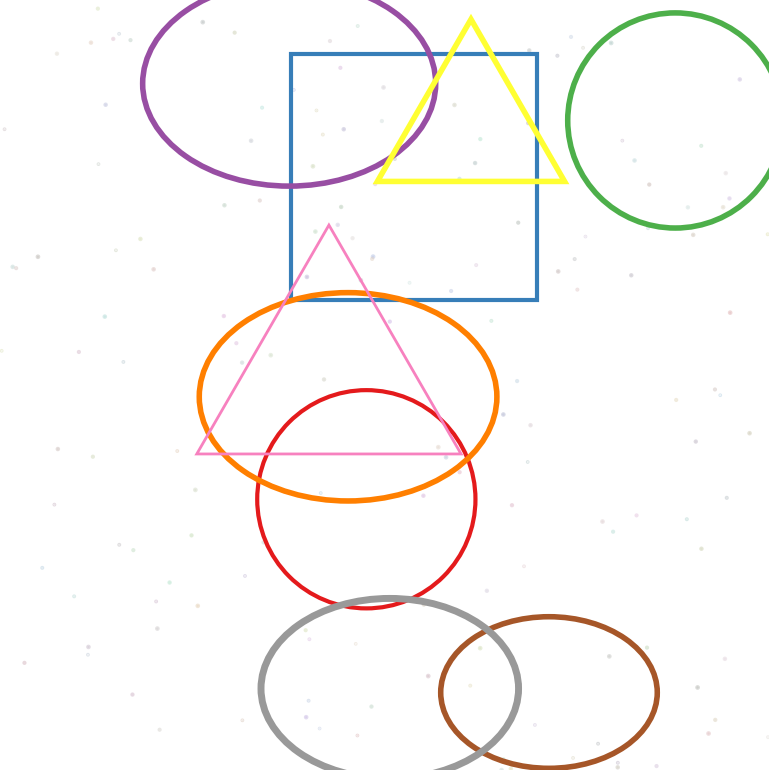[{"shape": "circle", "thickness": 1.5, "radius": 0.71, "center": [0.476, 0.352]}, {"shape": "square", "thickness": 1.5, "radius": 0.8, "center": [0.537, 0.77]}, {"shape": "circle", "thickness": 2, "radius": 0.7, "center": [0.877, 0.844]}, {"shape": "oval", "thickness": 2, "radius": 0.95, "center": [0.376, 0.891]}, {"shape": "oval", "thickness": 2, "radius": 0.97, "center": [0.452, 0.485]}, {"shape": "triangle", "thickness": 2, "radius": 0.7, "center": [0.612, 0.835]}, {"shape": "oval", "thickness": 2, "radius": 0.7, "center": [0.713, 0.101]}, {"shape": "triangle", "thickness": 1, "radius": 0.99, "center": [0.427, 0.51]}, {"shape": "oval", "thickness": 2.5, "radius": 0.84, "center": [0.506, 0.106]}]